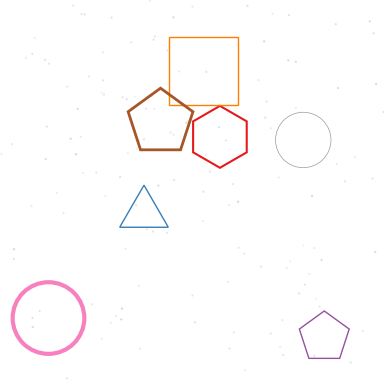[{"shape": "hexagon", "thickness": 1.5, "radius": 0.4, "center": [0.571, 0.645]}, {"shape": "triangle", "thickness": 1, "radius": 0.36, "center": [0.374, 0.446]}, {"shape": "pentagon", "thickness": 1, "radius": 0.34, "center": [0.842, 0.124]}, {"shape": "square", "thickness": 1, "radius": 0.44, "center": [0.529, 0.815]}, {"shape": "pentagon", "thickness": 2, "radius": 0.44, "center": [0.417, 0.682]}, {"shape": "circle", "thickness": 3, "radius": 0.47, "center": [0.126, 0.174]}, {"shape": "circle", "thickness": 0.5, "radius": 0.36, "center": [0.788, 0.636]}]